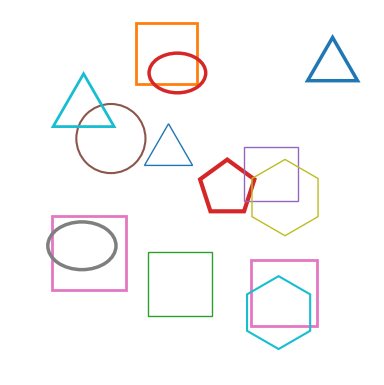[{"shape": "triangle", "thickness": 2.5, "radius": 0.37, "center": [0.864, 0.828]}, {"shape": "triangle", "thickness": 1, "radius": 0.36, "center": [0.438, 0.606]}, {"shape": "square", "thickness": 2, "radius": 0.39, "center": [0.433, 0.861]}, {"shape": "square", "thickness": 1, "radius": 0.42, "center": [0.468, 0.264]}, {"shape": "pentagon", "thickness": 3, "radius": 0.37, "center": [0.59, 0.511]}, {"shape": "oval", "thickness": 2.5, "radius": 0.37, "center": [0.461, 0.81]}, {"shape": "square", "thickness": 1, "radius": 0.35, "center": [0.704, 0.548]}, {"shape": "circle", "thickness": 1.5, "radius": 0.45, "center": [0.288, 0.64]}, {"shape": "square", "thickness": 2, "radius": 0.43, "center": [0.737, 0.239]}, {"shape": "square", "thickness": 2, "radius": 0.48, "center": [0.231, 0.343]}, {"shape": "oval", "thickness": 2.5, "radius": 0.44, "center": [0.213, 0.362]}, {"shape": "hexagon", "thickness": 1, "radius": 0.5, "center": [0.74, 0.487]}, {"shape": "hexagon", "thickness": 1.5, "radius": 0.47, "center": [0.724, 0.188]}, {"shape": "triangle", "thickness": 2, "radius": 0.46, "center": [0.217, 0.717]}]